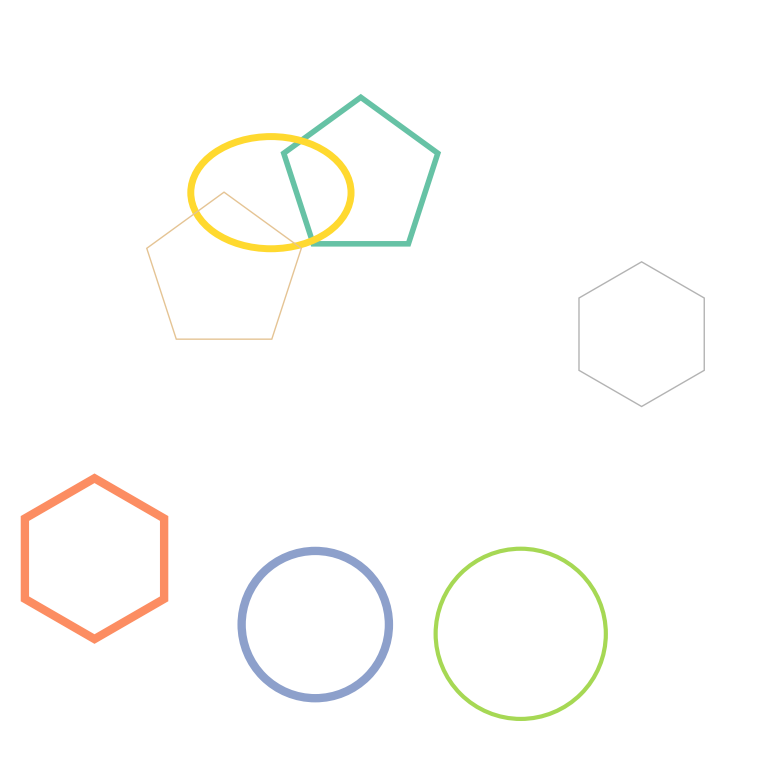[{"shape": "pentagon", "thickness": 2, "radius": 0.53, "center": [0.469, 0.768]}, {"shape": "hexagon", "thickness": 3, "radius": 0.52, "center": [0.123, 0.274]}, {"shape": "circle", "thickness": 3, "radius": 0.48, "center": [0.409, 0.189]}, {"shape": "circle", "thickness": 1.5, "radius": 0.55, "center": [0.676, 0.177]}, {"shape": "oval", "thickness": 2.5, "radius": 0.52, "center": [0.352, 0.75]}, {"shape": "pentagon", "thickness": 0.5, "radius": 0.53, "center": [0.291, 0.645]}, {"shape": "hexagon", "thickness": 0.5, "radius": 0.47, "center": [0.833, 0.566]}]